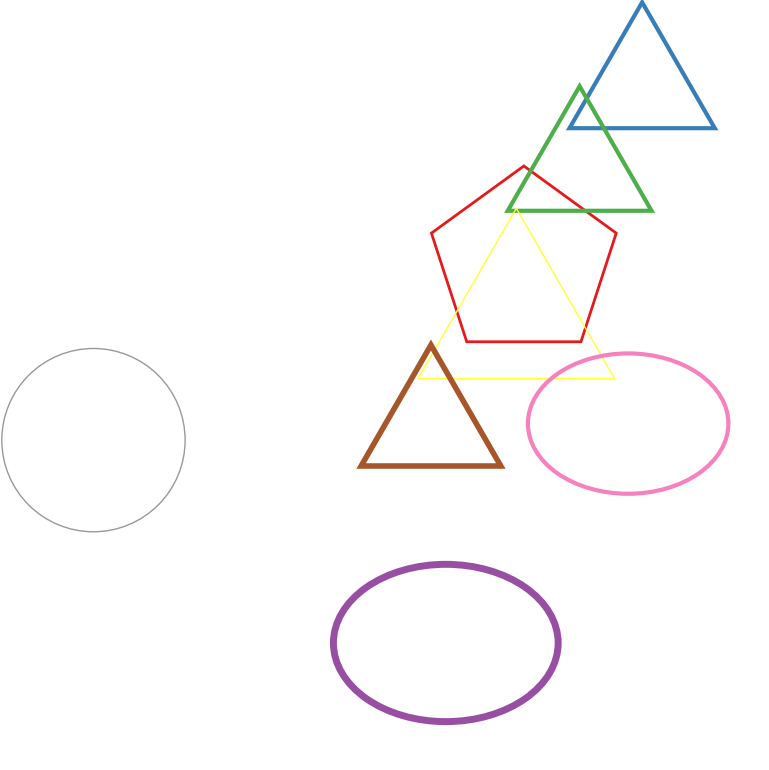[{"shape": "pentagon", "thickness": 1, "radius": 0.63, "center": [0.68, 0.658]}, {"shape": "triangle", "thickness": 1.5, "radius": 0.54, "center": [0.834, 0.888]}, {"shape": "triangle", "thickness": 1.5, "radius": 0.54, "center": [0.753, 0.78]}, {"shape": "oval", "thickness": 2.5, "radius": 0.73, "center": [0.579, 0.165]}, {"shape": "triangle", "thickness": 0.5, "radius": 0.74, "center": [0.671, 0.582]}, {"shape": "triangle", "thickness": 2, "radius": 0.52, "center": [0.56, 0.447]}, {"shape": "oval", "thickness": 1.5, "radius": 0.65, "center": [0.816, 0.45]}, {"shape": "circle", "thickness": 0.5, "radius": 0.6, "center": [0.121, 0.428]}]